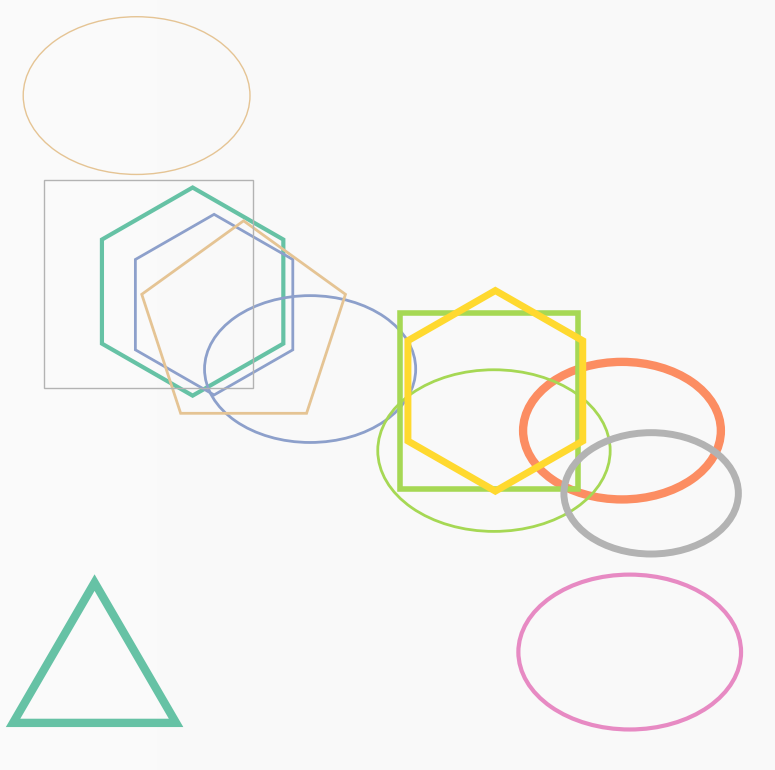[{"shape": "triangle", "thickness": 3, "radius": 0.61, "center": [0.122, 0.122]}, {"shape": "hexagon", "thickness": 1.5, "radius": 0.68, "center": [0.249, 0.621]}, {"shape": "oval", "thickness": 3, "radius": 0.64, "center": [0.803, 0.441]}, {"shape": "hexagon", "thickness": 1, "radius": 0.59, "center": [0.276, 0.604]}, {"shape": "oval", "thickness": 1, "radius": 0.68, "center": [0.4, 0.521]}, {"shape": "oval", "thickness": 1.5, "radius": 0.72, "center": [0.813, 0.153]}, {"shape": "oval", "thickness": 1, "radius": 0.75, "center": [0.637, 0.415]}, {"shape": "square", "thickness": 2, "radius": 0.57, "center": [0.631, 0.48]}, {"shape": "hexagon", "thickness": 2.5, "radius": 0.65, "center": [0.639, 0.492]}, {"shape": "oval", "thickness": 0.5, "radius": 0.73, "center": [0.176, 0.876]}, {"shape": "pentagon", "thickness": 1, "radius": 0.69, "center": [0.314, 0.575]}, {"shape": "square", "thickness": 0.5, "radius": 0.68, "center": [0.192, 0.631]}, {"shape": "oval", "thickness": 2.5, "radius": 0.56, "center": [0.84, 0.359]}]